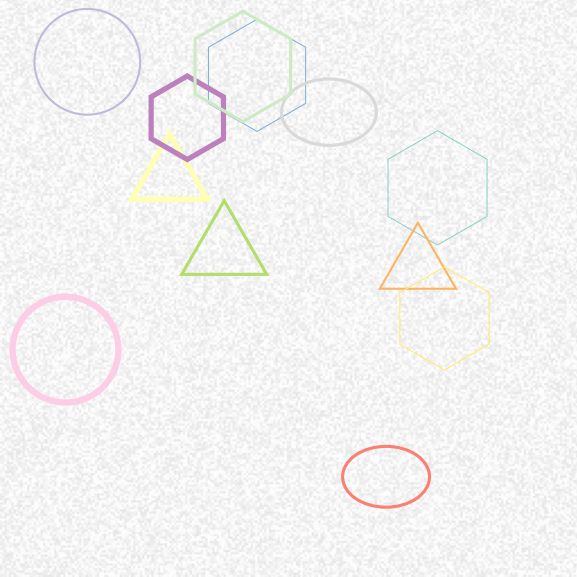[{"shape": "hexagon", "thickness": 0.5, "radius": 0.49, "center": [0.758, 0.674]}, {"shape": "triangle", "thickness": 2.5, "radius": 0.38, "center": [0.294, 0.692]}, {"shape": "circle", "thickness": 1, "radius": 0.46, "center": [0.151, 0.892]}, {"shape": "oval", "thickness": 1.5, "radius": 0.38, "center": [0.669, 0.174]}, {"shape": "hexagon", "thickness": 0.5, "radius": 0.49, "center": [0.445, 0.869]}, {"shape": "triangle", "thickness": 1, "radius": 0.38, "center": [0.724, 0.537]}, {"shape": "triangle", "thickness": 1.5, "radius": 0.43, "center": [0.388, 0.567]}, {"shape": "circle", "thickness": 3, "radius": 0.46, "center": [0.113, 0.394]}, {"shape": "oval", "thickness": 1.5, "radius": 0.41, "center": [0.57, 0.805]}, {"shape": "hexagon", "thickness": 2.5, "radius": 0.36, "center": [0.324, 0.795]}, {"shape": "hexagon", "thickness": 1.5, "radius": 0.48, "center": [0.421, 0.884]}, {"shape": "hexagon", "thickness": 0.5, "radius": 0.45, "center": [0.77, 0.448]}]